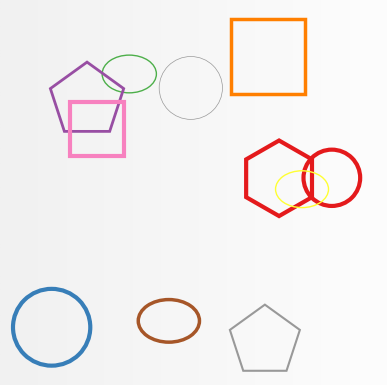[{"shape": "hexagon", "thickness": 3, "radius": 0.49, "center": [0.72, 0.537]}, {"shape": "circle", "thickness": 3, "radius": 0.37, "center": [0.856, 0.538]}, {"shape": "circle", "thickness": 3, "radius": 0.5, "center": [0.133, 0.15]}, {"shape": "oval", "thickness": 1, "radius": 0.35, "center": [0.334, 0.808]}, {"shape": "pentagon", "thickness": 2, "radius": 0.5, "center": [0.225, 0.739]}, {"shape": "square", "thickness": 2.5, "radius": 0.48, "center": [0.692, 0.853]}, {"shape": "oval", "thickness": 1, "radius": 0.34, "center": [0.779, 0.509]}, {"shape": "oval", "thickness": 2.5, "radius": 0.39, "center": [0.436, 0.167]}, {"shape": "square", "thickness": 3, "radius": 0.35, "center": [0.251, 0.666]}, {"shape": "pentagon", "thickness": 1.5, "radius": 0.47, "center": [0.684, 0.114]}, {"shape": "circle", "thickness": 0.5, "radius": 0.41, "center": [0.492, 0.772]}]